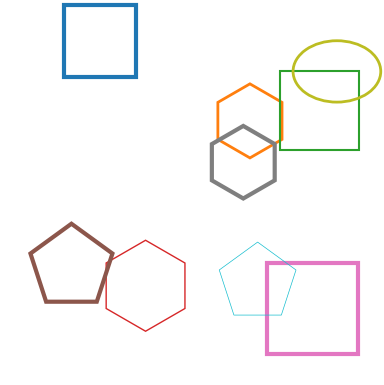[{"shape": "square", "thickness": 3, "radius": 0.46, "center": [0.26, 0.893]}, {"shape": "hexagon", "thickness": 2, "radius": 0.48, "center": [0.649, 0.686]}, {"shape": "square", "thickness": 1.5, "radius": 0.51, "center": [0.829, 0.712]}, {"shape": "hexagon", "thickness": 1, "radius": 0.59, "center": [0.378, 0.258]}, {"shape": "pentagon", "thickness": 3, "radius": 0.56, "center": [0.186, 0.307]}, {"shape": "square", "thickness": 3, "radius": 0.59, "center": [0.811, 0.198]}, {"shape": "hexagon", "thickness": 3, "radius": 0.47, "center": [0.632, 0.579]}, {"shape": "oval", "thickness": 2, "radius": 0.57, "center": [0.875, 0.814]}, {"shape": "pentagon", "thickness": 0.5, "radius": 0.52, "center": [0.669, 0.266]}]